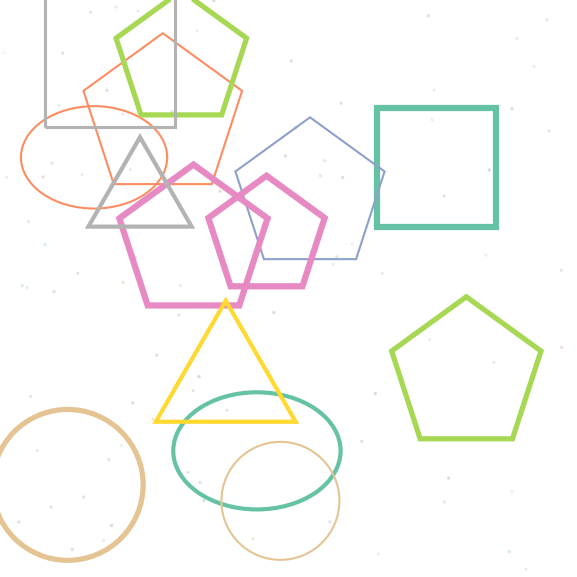[{"shape": "square", "thickness": 3, "radius": 0.52, "center": [0.756, 0.709]}, {"shape": "oval", "thickness": 2, "radius": 0.72, "center": [0.445, 0.218]}, {"shape": "oval", "thickness": 1, "radius": 0.63, "center": [0.163, 0.727]}, {"shape": "pentagon", "thickness": 1, "radius": 0.72, "center": [0.282, 0.797]}, {"shape": "pentagon", "thickness": 1, "radius": 0.68, "center": [0.537, 0.66]}, {"shape": "pentagon", "thickness": 3, "radius": 0.67, "center": [0.335, 0.579]}, {"shape": "pentagon", "thickness": 3, "radius": 0.53, "center": [0.461, 0.589]}, {"shape": "pentagon", "thickness": 2.5, "radius": 0.68, "center": [0.807, 0.349]}, {"shape": "pentagon", "thickness": 2.5, "radius": 0.59, "center": [0.314, 0.896]}, {"shape": "triangle", "thickness": 2, "radius": 0.7, "center": [0.391, 0.339]}, {"shape": "circle", "thickness": 2.5, "radius": 0.65, "center": [0.117, 0.16]}, {"shape": "circle", "thickness": 1, "radius": 0.51, "center": [0.486, 0.132]}, {"shape": "square", "thickness": 1.5, "radius": 0.56, "center": [0.19, 0.891]}, {"shape": "triangle", "thickness": 2, "radius": 0.52, "center": [0.242, 0.658]}]